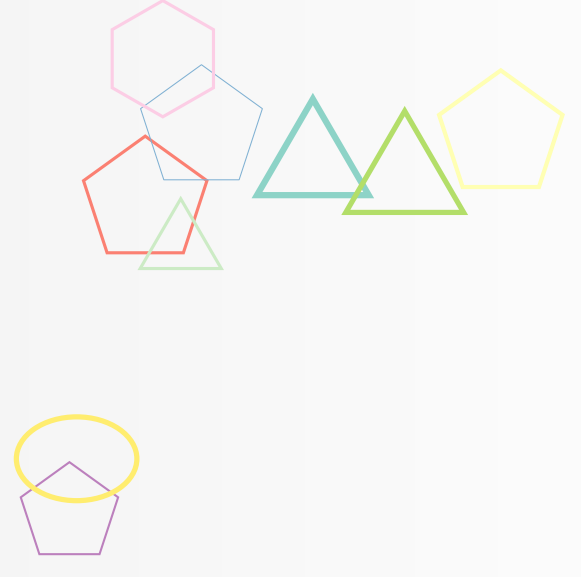[{"shape": "triangle", "thickness": 3, "radius": 0.55, "center": [0.538, 0.717]}, {"shape": "pentagon", "thickness": 2, "radius": 0.56, "center": [0.862, 0.766]}, {"shape": "pentagon", "thickness": 1.5, "radius": 0.56, "center": [0.25, 0.652]}, {"shape": "pentagon", "thickness": 0.5, "radius": 0.55, "center": [0.347, 0.777]}, {"shape": "triangle", "thickness": 2.5, "radius": 0.59, "center": [0.696, 0.69]}, {"shape": "hexagon", "thickness": 1.5, "radius": 0.5, "center": [0.28, 0.897]}, {"shape": "pentagon", "thickness": 1, "radius": 0.44, "center": [0.119, 0.111]}, {"shape": "triangle", "thickness": 1.5, "radius": 0.4, "center": [0.311, 0.574]}, {"shape": "oval", "thickness": 2.5, "radius": 0.52, "center": [0.132, 0.205]}]